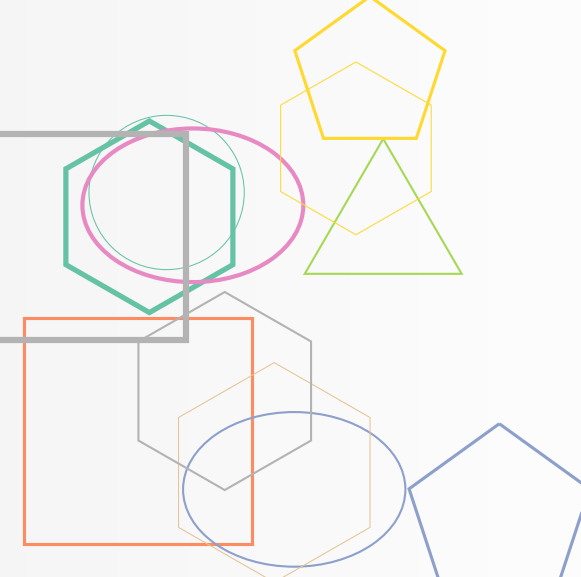[{"shape": "hexagon", "thickness": 2.5, "radius": 0.83, "center": [0.257, 0.624]}, {"shape": "circle", "thickness": 0.5, "radius": 0.67, "center": [0.287, 0.666]}, {"shape": "square", "thickness": 1.5, "radius": 0.98, "center": [0.237, 0.253]}, {"shape": "oval", "thickness": 1, "radius": 0.96, "center": [0.506, 0.152]}, {"shape": "pentagon", "thickness": 1.5, "radius": 0.82, "center": [0.859, 0.102]}, {"shape": "oval", "thickness": 2, "radius": 0.95, "center": [0.332, 0.644]}, {"shape": "triangle", "thickness": 1, "radius": 0.78, "center": [0.659, 0.603]}, {"shape": "hexagon", "thickness": 0.5, "radius": 0.75, "center": [0.612, 0.742]}, {"shape": "pentagon", "thickness": 1.5, "radius": 0.68, "center": [0.636, 0.869]}, {"shape": "hexagon", "thickness": 0.5, "radius": 0.95, "center": [0.472, 0.181]}, {"shape": "square", "thickness": 3, "radius": 0.89, "center": [0.142, 0.589]}, {"shape": "hexagon", "thickness": 1, "radius": 0.86, "center": [0.387, 0.322]}]